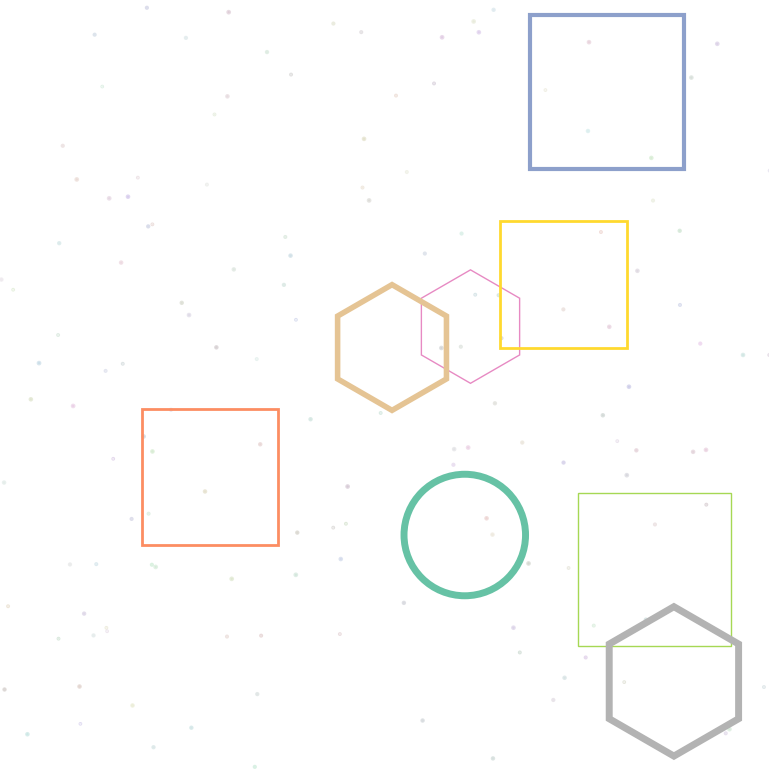[{"shape": "circle", "thickness": 2.5, "radius": 0.39, "center": [0.604, 0.305]}, {"shape": "square", "thickness": 1, "radius": 0.44, "center": [0.273, 0.381]}, {"shape": "square", "thickness": 1.5, "radius": 0.5, "center": [0.788, 0.881]}, {"shape": "hexagon", "thickness": 0.5, "radius": 0.37, "center": [0.611, 0.576]}, {"shape": "square", "thickness": 0.5, "radius": 0.5, "center": [0.85, 0.26]}, {"shape": "square", "thickness": 1, "radius": 0.41, "center": [0.732, 0.631]}, {"shape": "hexagon", "thickness": 2, "radius": 0.41, "center": [0.509, 0.549]}, {"shape": "hexagon", "thickness": 2.5, "radius": 0.49, "center": [0.875, 0.115]}]